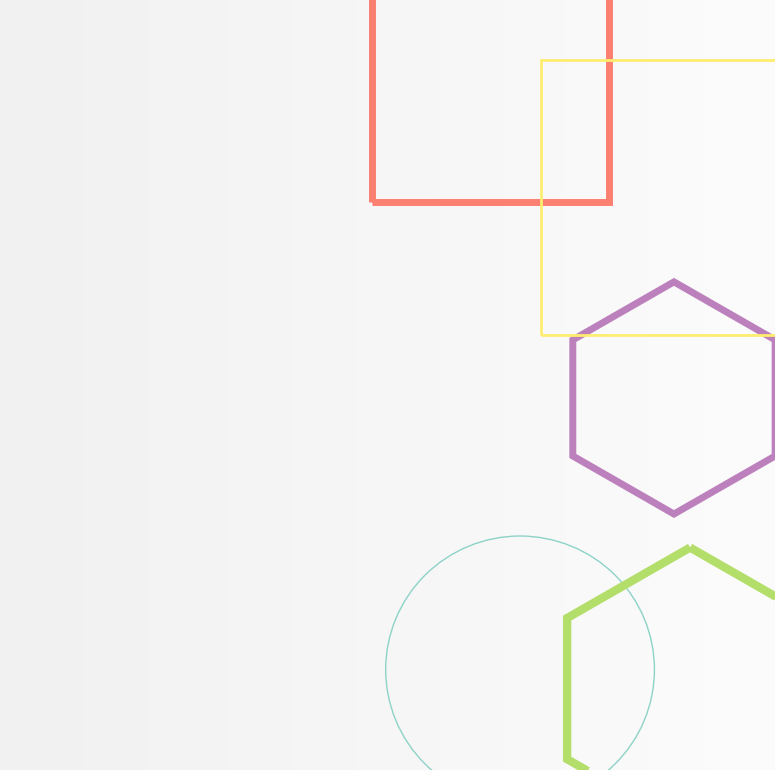[{"shape": "circle", "thickness": 0.5, "radius": 0.87, "center": [0.671, 0.13]}, {"shape": "square", "thickness": 2.5, "radius": 0.76, "center": [0.633, 0.89]}, {"shape": "hexagon", "thickness": 3, "radius": 0.92, "center": [0.89, 0.106]}, {"shape": "hexagon", "thickness": 2.5, "radius": 0.75, "center": [0.87, 0.483]}, {"shape": "square", "thickness": 1, "radius": 0.89, "center": [0.876, 0.744]}]